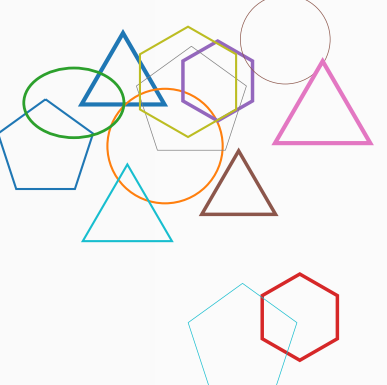[{"shape": "pentagon", "thickness": 1.5, "radius": 0.64, "center": [0.118, 0.613]}, {"shape": "triangle", "thickness": 3, "radius": 0.62, "center": [0.317, 0.791]}, {"shape": "circle", "thickness": 1.5, "radius": 0.74, "center": [0.426, 0.621]}, {"shape": "oval", "thickness": 2, "radius": 0.65, "center": [0.191, 0.733]}, {"shape": "hexagon", "thickness": 2.5, "radius": 0.56, "center": [0.774, 0.176]}, {"shape": "hexagon", "thickness": 2.5, "radius": 0.52, "center": [0.562, 0.79]}, {"shape": "circle", "thickness": 0.5, "radius": 0.58, "center": [0.736, 0.898]}, {"shape": "triangle", "thickness": 2.5, "radius": 0.55, "center": [0.616, 0.498]}, {"shape": "triangle", "thickness": 3, "radius": 0.71, "center": [0.833, 0.699]}, {"shape": "pentagon", "thickness": 0.5, "radius": 0.75, "center": [0.494, 0.731]}, {"shape": "hexagon", "thickness": 1.5, "radius": 0.72, "center": [0.485, 0.787]}, {"shape": "triangle", "thickness": 1.5, "radius": 0.66, "center": [0.329, 0.44]}, {"shape": "pentagon", "thickness": 0.5, "radius": 0.74, "center": [0.626, 0.116]}]